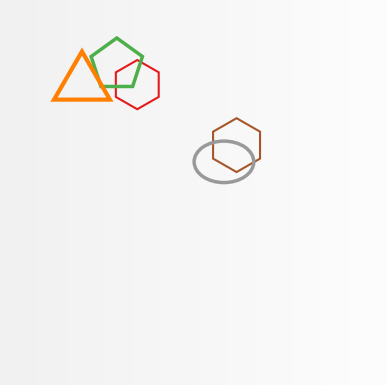[{"shape": "hexagon", "thickness": 1.5, "radius": 0.32, "center": [0.354, 0.78]}, {"shape": "pentagon", "thickness": 2.5, "radius": 0.35, "center": [0.301, 0.832]}, {"shape": "triangle", "thickness": 3, "radius": 0.42, "center": [0.212, 0.783]}, {"shape": "hexagon", "thickness": 1.5, "radius": 0.35, "center": [0.61, 0.623]}, {"shape": "oval", "thickness": 2.5, "radius": 0.38, "center": [0.578, 0.58]}]